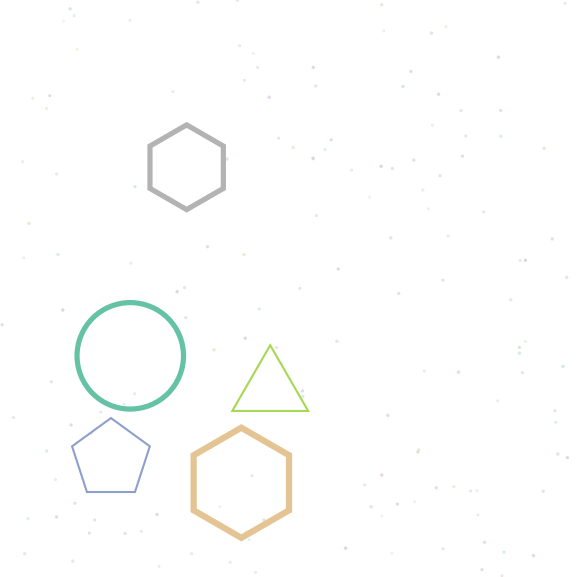[{"shape": "circle", "thickness": 2.5, "radius": 0.46, "center": [0.226, 0.383]}, {"shape": "pentagon", "thickness": 1, "radius": 0.35, "center": [0.192, 0.204]}, {"shape": "triangle", "thickness": 1, "radius": 0.38, "center": [0.468, 0.325]}, {"shape": "hexagon", "thickness": 3, "radius": 0.48, "center": [0.418, 0.163]}, {"shape": "hexagon", "thickness": 2.5, "radius": 0.37, "center": [0.323, 0.71]}]